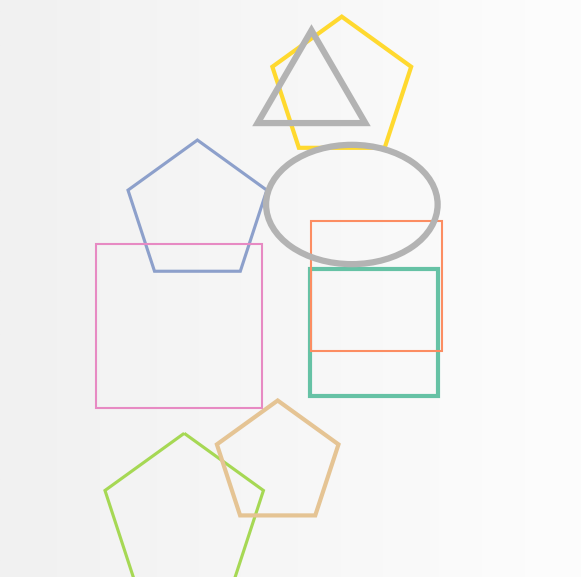[{"shape": "square", "thickness": 2, "radius": 0.55, "center": [0.643, 0.424]}, {"shape": "square", "thickness": 1, "radius": 0.56, "center": [0.647, 0.504]}, {"shape": "pentagon", "thickness": 1.5, "radius": 0.63, "center": [0.34, 0.631]}, {"shape": "square", "thickness": 1, "radius": 0.71, "center": [0.308, 0.434]}, {"shape": "pentagon", "thickness": 1.5, "radius": 0.72, "center": [0.317, 0.106]}, {"shape": "pentagon", "thickness": 2, "radius": 0.63, "center": [0.588, 0.845]}, {"shape": "pentagon", "thickness": 2, "radius": 0.55, "center": [0.478, 0.196]}, {"shape": "triangle", "thickness": 3, "radius": 0.53, "center": [0.536, 0.84]}, {"shape": "oval", "thickness": 3, "radius": 0.74, "center": [0.605, 0.645]}]